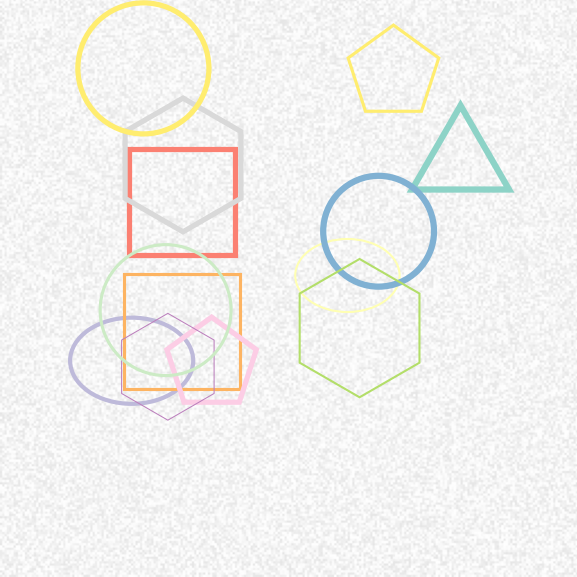[{"shape": "triangle", "thickness": 3, "radius": 0.48, "center": [0.797, 0.719]}, {"shape": "oval", "thickness": 1, "radius": 0.45, "center": [0.602, 0.522]}, {"shape": "oval", "thickness": 2, "radius": 0.53, "center": [0.228, 0.374]}, {"shape": "square", "thickness": 2.5, "radius": 0.46, "center": [0.315, 0.649]}, {"shape": "circle", "thickness": 3, "radius": 0.48, "center": [0.656, 0.599]}, {"shape": "square", "thickness": 1.5, "radius": 0.5, "center": [0.315, 0.425]}, {"shape": "hexagon", "thickness": 1, "radius": 0.6, "center": [0.623, 0.431]}, {"shape": "pentagon", "thickness": 2.5, "radius": 0.41, "center": [0.366, 0.369]}, {"shape": "hexagon", "thickness": 2.5, "radius": 0.58, "center": [0.317, 0.714]}, {"shape": "hexagon", "thickness": 0.5, "radius": 0.46, "center": [0.291, 0.364]}, {"shape": "circle", "thickness": 1.5, "radius": 0.57, "center": [0.287, 0.462]}, {"shape": "circle", "thickness": 2.5, "radius": 0.57, "center": [0.248, 0.881]}, {"shape": "pentagon", "thickness": 1.5, "radius": 0.41, "center": [0.681, 0.873]}]